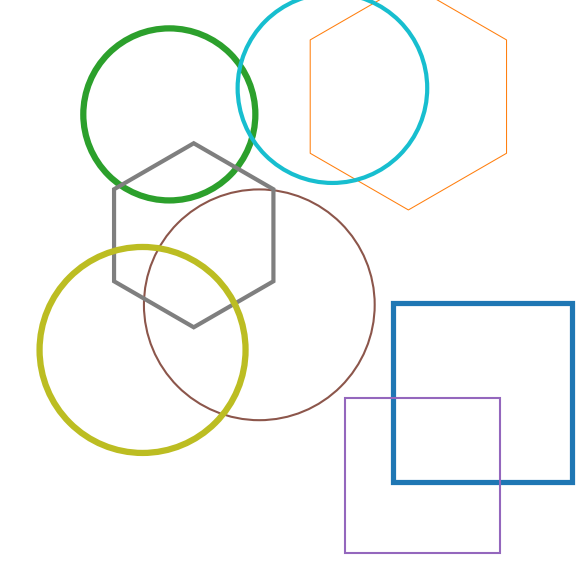[{"shape": "square", "thickness": 2.5, "radius": 0.77, "center": [0.836, 0.319]}, {"shape": "hexagon", "thickness": 0.5, "radius": 0.98, "center": [0.707, 0.832]}, {"shape": "circle", "thickness": 3, "radius": 0.74, "center": [0.293, 0.801]}, {"shape": "square", "thickness": 1, "radius": 0.67, "center": [0.732, 0.176]}, {"shape": "circle", "thickness": 1, "radius": 1.0, "center": [0.449, 0.471]}, {"shape": "hexagon", "thickness": 2, "radius": 0.8, "center": [0.335, 0.592]}, {"shape": "circle", "thickness": 3, "radius": 0.89, "center": [0.247, 0.393]}, {"shape": "circle", "thickness": 2, "radius": 0.82, "center": [0.576, 0.846]}]